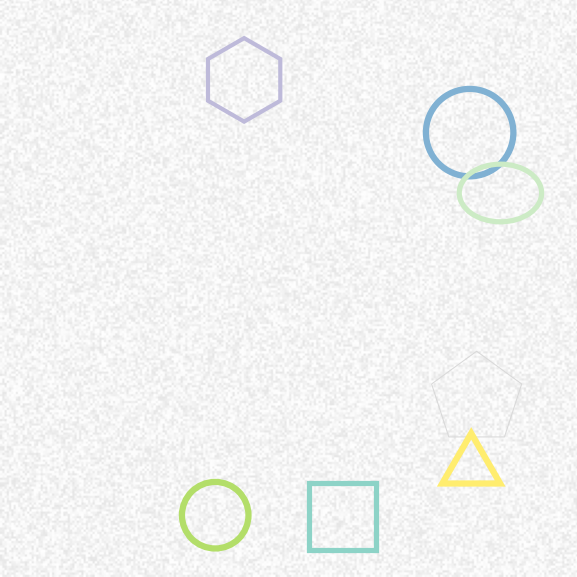[{"shape": "square", "thickness": 2.5, "radius": 0.29, "center": [0.594, 0.105]}, {"shape": "hexagon", "thickness": 2, "radius": 0.36, "center": [0.423, 0.861]}, {"shape": "circle", "thickness": 3, "radius": 0.38, "center": [0.813, 0.77]}, {"shape": "circle", "thickness": 3, "radius": 0.29, "center": [0.373, 0.107]}, {"shape": "pentagon", "thickness": 0.5, "radius": 0.41, "center": [0.825, 0.309]}, {"shape": "oval", "thickness": 2.5, "radius": 0.36, "center": [0.867, 0.665]}, {"shape": "triangle", "thickness": 3, "radius": 0.29, "center": [0.816, 0.191]}]